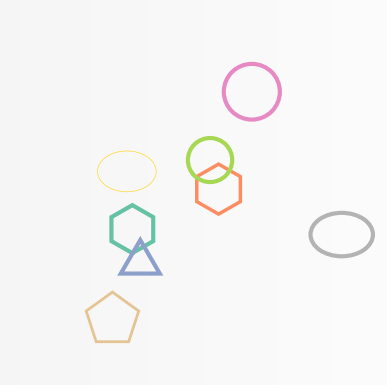[{"shape": "hexagon", "thickness": 3, "radius": 0.31, "center": [0.341, 0.405]}, {"shape": "hexagon", "thickness": 2.5, "radius": 0.32, "center": [0.564, 0.509]}, {"shape": "triangle", "thickness": 3, "radius": 0.29, "center": [0.362, 0.318]}, {"shape": "circle", "thickness": 3, "radius": 0.36, "center": [0.65, 0.762]}, {"shape": "circle", "thickness": 3, "radius": 0.29, "center": [0.542, 0.584]}, {"shape": "oval", "thickness": 0.5, "radius": 0.38, "center": [0.327, 0.555]}, {"shape": "pentagon", "thickness": 2, "radius": 0.36, "center": [0.29, 0.17]}, {"shape": "oval", "thickness": 3, "radius": 0.4, "center": [0.882, 0.391]}]